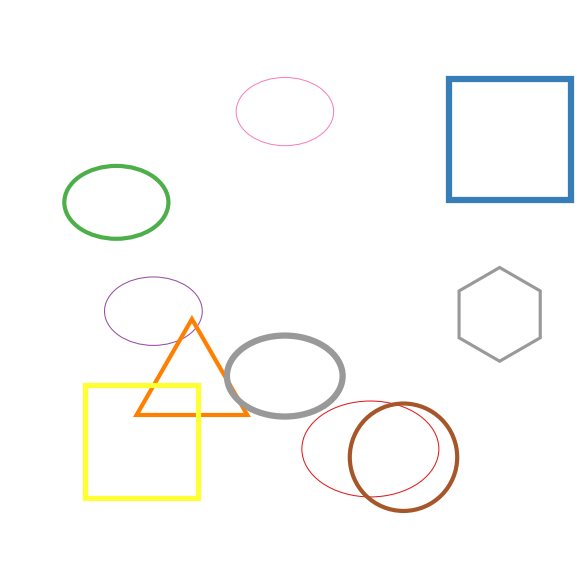[{"shape": "oval", "thickness": 0.5, "radius": 0.59, "center": [0.641, 0.222]}, {"shape": "square", "thickness": 3, "radius": 0.53, "center": [0.883, 0.758]}, {"shape": "oval", "thickness": 2, "radius": 0.45, "center": [0.202, 0.649]}, {"shape": "oval", "thickness": 0.5, "radius": 0.42, "center": [0.266, 0.46]}, {"shape": "triangle", "thickness": 2, "radius": 0.55, "center": [0.332, 0.336]}, {"shape": "square", "thickness": 2.5, "radius": 0.49, "center": [0.244, 0.234]}, {"shape": "circle", "thickness": 2, "radius": 0.47, "center": [0.699, 0.207]}, {"shape": "oval", "thickness": 0.5, "radius": 0.42, "center": [0.493, 0.806]}, {"shape": "oval", "thickness": 3, "radius": 0.5, "center": [0.493, 0.348]}, {"shape": "hexagon", "thickness": 1.5, "radius": 0.41, "center": [0.865, 0.455]}]